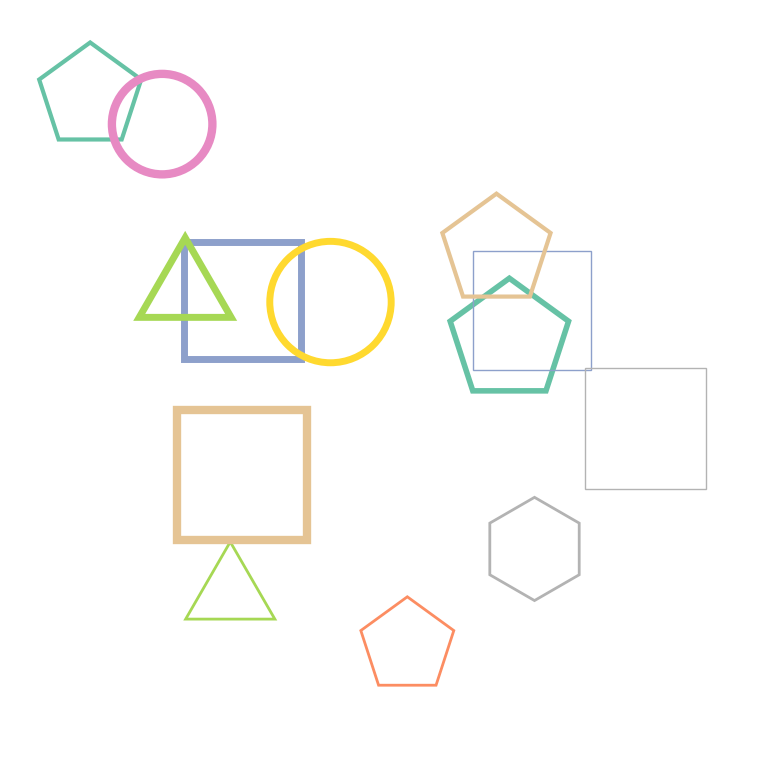[{"shape": "pentagon", "thickness": 2, "radius": 0.4, "center": [0.662, 0.558]}, {"shape": "pentagon", "thickness": 1.5, "radius": 0.35, "center": [0.117, 0.875]}, {"shape": "pentagon", "thickness": 1, "radius": 0.32, "center": [0.529, 0.161]}, {"shape": "square", "thickness": 0.5, "radius": 0.39, "center": [0.691, 0.597]}, {"shape": "square", "thickness": 2.5, "radius": 0.38, "center": [0.315, 0.61]}, {"shape": "circle", "thickness": 3, "radius": 0.33, "center": [0.211, 0.839]}, {"shape": "triangle", "thickness": 1, "radius": 0.33, "center": [0.299, 0.229]}, {"shape": "triangle", "thickness": 2.5, "radius": 0.34, "center": [0.24, 0.622]}, {"shape": "circle", "thickness": 2.5, "radius": 0.39, "center": [0.429, 0.608]}, {"shape": "pentagon", "thickness": 1.5, "radius": 0.37, "center": [0.645, 0.675]}, {"shape": "square", "thickness": 3, "radius": 0.42, "center": [0.314, 0.383]}, {"shape": "hexagon", "thickness": 1, "radius": 0.34, "center": [0.694, 0.287]}, {"shape": "square", "thickness": 0.5, "radius": 0.39, "center": [0.839, 0.444]}]